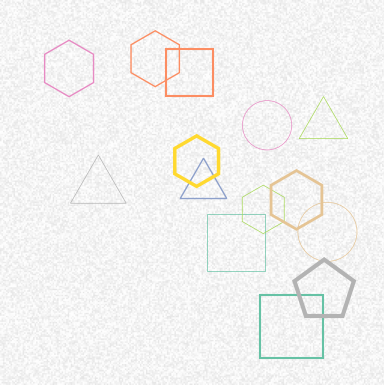[{"shape": "square", "thickness": 0.5, "radius": 0.37, "center": [0.613, 0.37]}, {"shape": "square", "thickness": 1.5, "radius": 0.41, "center": [0.758, 0.152]}, {"shape": "hexagon", "thickness": 1, "radius": 0.36, "center": [0.403, 0.847]}, {"shape": "square", "thickness": 1.5, "radius": 0.31, "center": [0.493, 0.811]}, {"shape": "triangle", "thickness": 1, "radius": 0.35, "center": [0.529, 0.519]}, {"shape": "circle", "thickness": 0.5, "radius": 0.32, "center": [0.694, 0.675]}, {"shape": "hexagon", "thickness": 1, "radius": 0.37, "center": [0.179, 0.822]}, {"shape": "triangle", "thickness": 0.5, "radius": 0.36, "center": [0.84, 0.676]}, {"shape": "hexagon", "thickness": 0.5, "radius": 0.31, "center": [0.684, 0.456]}, {"shape": "hexagon", "thickness": 2.5, "radius": 0.33, "center": [0.511, 0.581]}, {"shape": "circle", "thickness": 0.5, "radius": 0.38, "center": [0.85, 0.398]}, {"shape": "hexagon", "thickness": 2, "radius": 0.38, "center": [0.77, 0.481]}, {"shape": "pentagon", "thickness": 3, "radius": 0.4, "center": [0.842, 0.245]}, {"shape": "triangle", "thickness": 0.5, "radius": 0.42, "center": [0.255, 0.514]}]